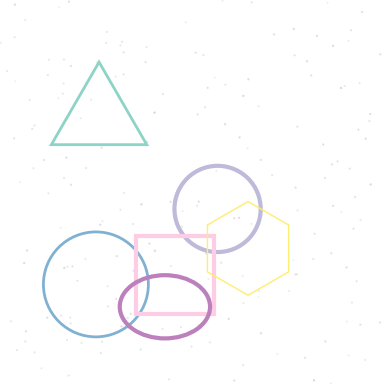[{"shape": "triangle", "thickness": 2, "radius": 0.72, "center": [0.257, 0.696]}, {"shape": "circle", "thickness": 3, "radius": 0.56, "center": [0.565, 0.457]}, {"shape": "circle", "thickness": 2, "radius": 0.68, "center": [0.249, 0.261]}, {"shape": "square", "thickness": 3, "radius": 0.51, "center": [0.455, 0.286]}, {"shape": "oval", "thickness": 3, "radius": 0.59, "center": [0.428, 0.203]}, {"shape": "hexagon", "thickness": 1, "radius": 0.61, "center": [0.644, 0.355]}]